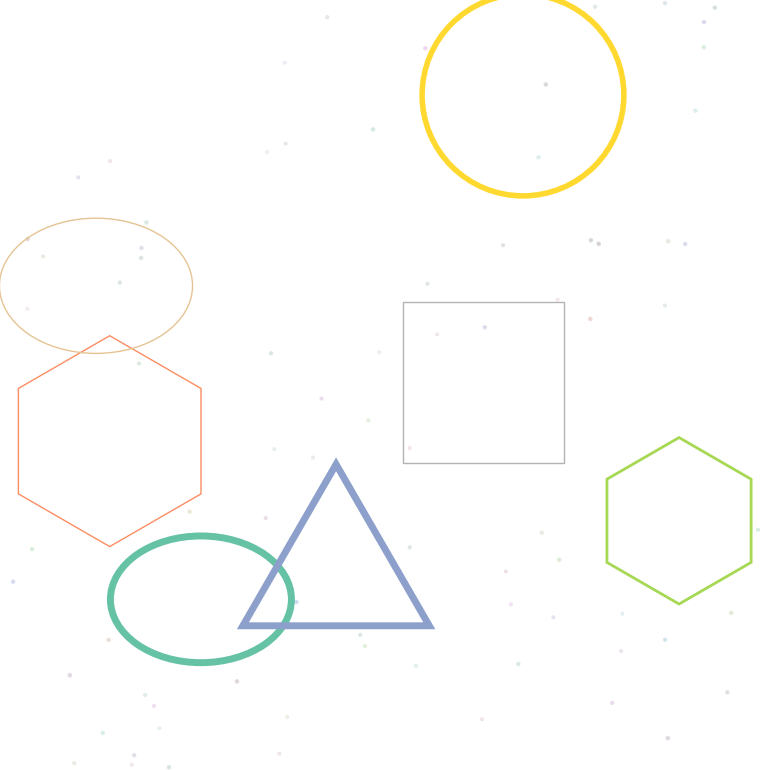[{"shape": "oval", "thickness": 2.5, "radius": 0.59, "center": [0.261, 0.222]}, {"shape": "hexagon", "thickness": 0.5, "radius": 0.68, "center": [0.142, 0.427]}, {"shape": "triangle", "thickness": 2.5, "radius": 0.7, "center": [0.436, 0.257]}, {"shape": "hexagon", "thickness": 1, "radius": 0.54, "center": [0.882, 0.324]}, {"shape": "circle", "thickness": 2, "radius": 0.66, "center": [0.679, 0.877]}, {"shape": "oval", "thickness": 0.5, "radius": 0.63, "center": [0.125, 0.629]}, {"shape": "square", "thickness": 0.5, "radius": 0.52, "center": [0.628, 0.503]}]